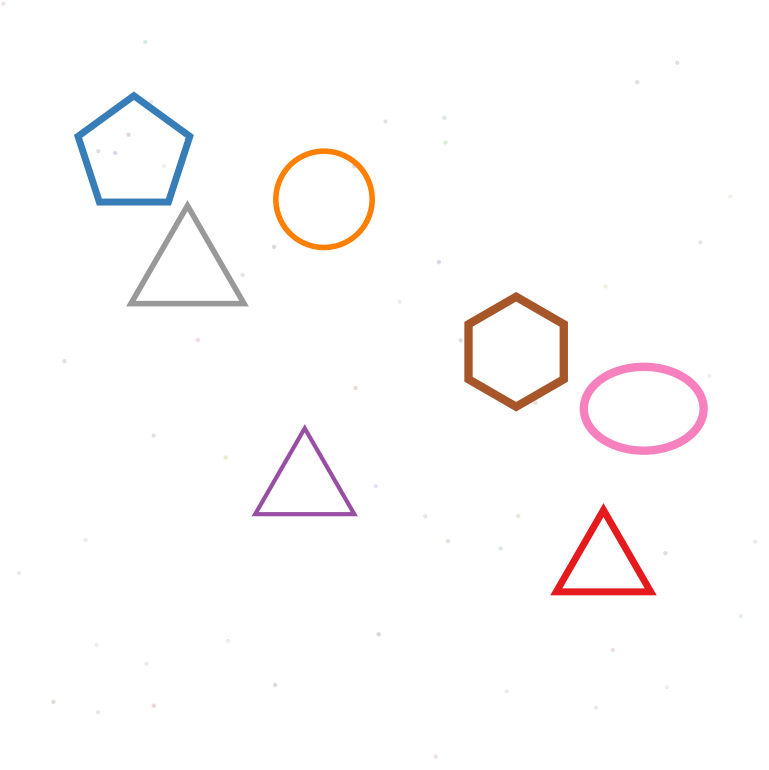[{"shape": "triangle", "thickness": 2.5, "radius": 0.35, "center": [0.784, 0.267]}, {"shape": "pentagon", "thickness": 2.5, "radius": 0.38, "center": [0.174, 0.799]}, {"shape": "triangle", "thickness": 1.5, "radius": 0.37, "center": [0.396, 0.369]}, {"shape": "circle", "thickness": 2, "radius": 0.31, "center": [0.421, 0.741]}, {"shape": "hexagon", "thickness": 3, "radius": 0.36, "center": [0.67, 0.543]}, {"shape": "oval", "thickness": 3, "radius": 0.39, "center": [0.836, 0.469]}, {"shape": "triangle", "thickness": 2, "radius": 0.42, "center": [0.243, 0.648]}]